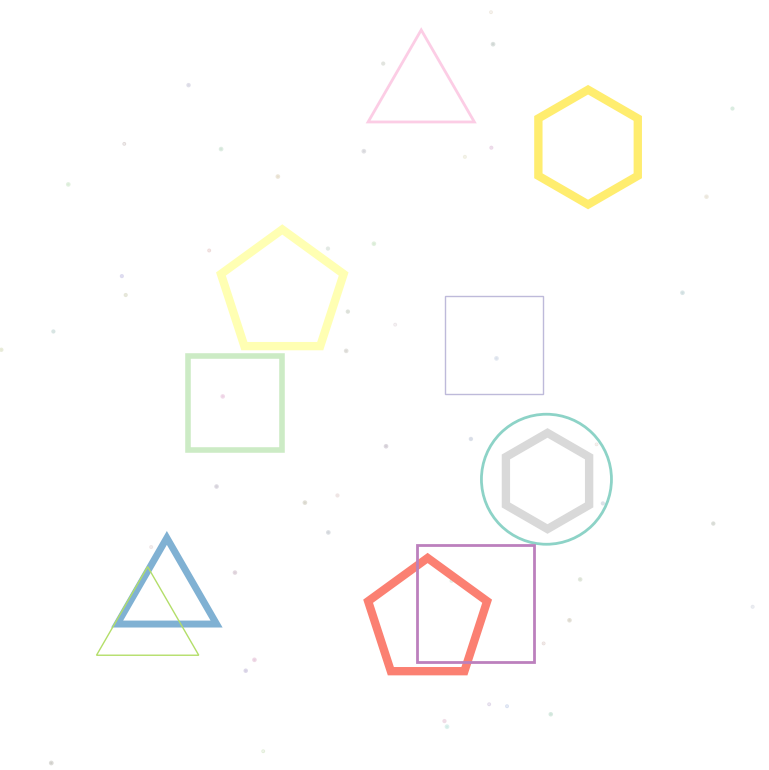[{"shape": "circle", "thickness": 1, "radius": 0.42, "center": [0.71, 0.378]}, {"shape": "pentagon", "thickness": 3, "radius": 0.42, "center": [0.367, 0.618]}, {"shape": "square", "thickness": 0.5, "radius": 0.32, "center": [0.641, 0.552]}, {"shape": "pentagon", "thickness": 3, "radius": 0.41, "center": [0.555, 0.194]}, {"shape": "triangle", "thickness": 2.5, "radius": 0.37, "center": [0.217, 0.227]}, {"shape": "triangle", "thickness": 0.5, "radius": 0.38, "center": [0.192, 0.187]}, {"shape": "triangle", "thickness": 1, "radius": 0.4, "center": [0.547, 0.881]}, {"shape": "hexagon", "thickness": 3, "radius": 0.31, "center": [0.711, 0.375]}, {"shape": "square", "thickness": 1, "radius": 0.38, "center": [0.617, 0.216]}, {"shape": "square", "thickness": 2, "radius": 0.31, "center": [0.305, 0.477]}, {"shape": "hexagon", "thickness": 3, "radius": 0.37, "center": [0.764, 0.809]}]